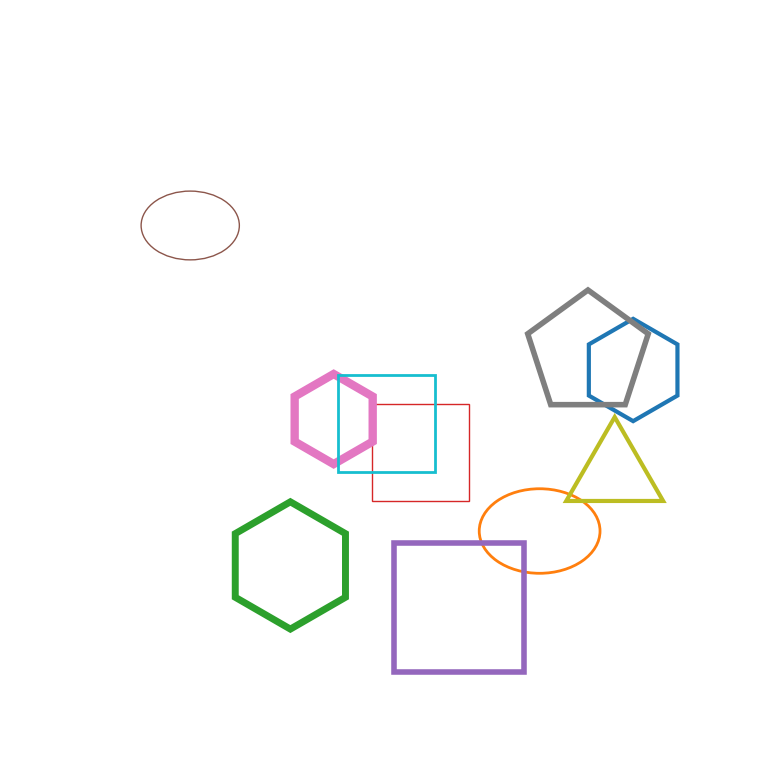[{"shape": "hexagon", "thickness": 1.5, "radius": 0.33, "center": [0.822, 0.519]}, {"shape": "oval", "thickness": 1, "radius": 0.39, "center": [0.701, 0.31]}, {"shape": "hexagon", "thickness": 2.5, "radius": 0.41, "center": [0.377, 0.266]}, {"shape": "square", "thickness": 0.5, "radius": 0.32, "center": [0.546, 0.412]}, {"shape": "square", "thickness": 2, "radius": 0.42, "center": [0.596, 0.211]}, {"shape": "oval", "thickness": 0.5, "radius": 0.32, "center": [0.247, 0.707]}, {"shape": "hexagon", "thickness": 3, "radius": 0.29, "center": [0.433, 0.456]}, {"shape": "pentagon", "thickness": 2, "radius": 0.41, "center": [0.764, 0.541]}, {"shape": "triangle", "thickness": 1.5, "radius": 0.36, "center": [0.798, 0.386]}, {"shape": "square", "thickness": 1, "radius": 0.31, "center": [0.502, 0.45]}]